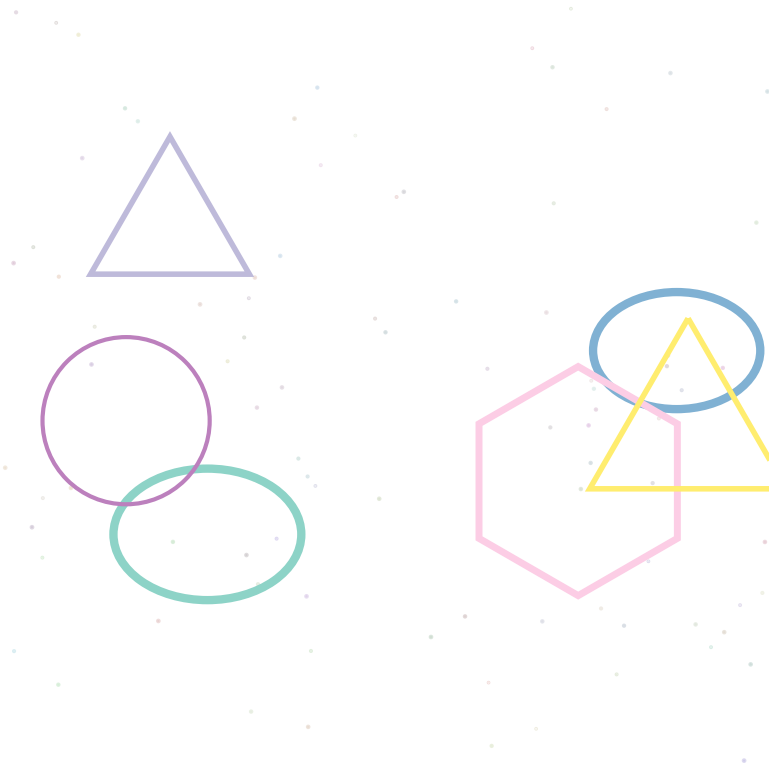[{"shape": "oval", "thickness": 3, "radius": 0.61, "center": [0.269, 0.306]}, {"shape": "triangle", "thickness": 2, "radius": 0.6, "center": [0.221, 0.703]}, {"shape": "oval", "thickness": 3, "radius": 0.54, "center": [0.879, 0.545]}, {"shape": "hexagon", "thickness": 2.5, "radius": 0.74, "center": [0.751, 0.375]}, {"shape": "circle", "thickness": 1.5, "radius": 0.54, "center": [0.164, 0.454]}, {"shape": "triangle", "thickness": 2, "radius": 0.74, "center": [0.894, 0.439]}]